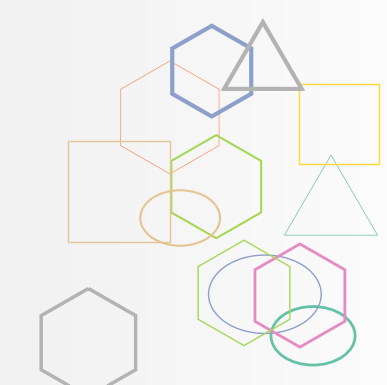[{"shape": "oval", "thickness": 2, "radius": 0.54, "center": [0.808, 0.128]}, {"shape": "triangle", "thickness": 0.5, "radius": 0.69, "center": [0.854, 0.459]}, {"shape": "hexagon", "thickness": 0.5, "radius": 0.73, "center": [0.438, 0.695]}, {"shape": "oval", "thickness": 1, "radius": 0.73, "center": [0.684, 0.236]}, {"shape": "hexagon", "thickness": 3, "radius": 0.59, "center": [0.546, 0.815]}, {"shape": "hexagon", "thickness": 2, "radius": 0.67, "center": [0.774, 0.232]}, {"shape": "hexagon", "thickness": 1.5, "radius": 0.67, "center": [0.558, 0.515]}, {"shape": "hexagon", "thickness": 1, "radius": 0.68, "center": [0.63, 0.239]}, {"shape": "square", "thickness": 1, "radius": 0.52, "center": [0.874, 0.679]}, {"shape": "square", "thickness": 1, "radius": 0.66, "center": [0.307, 0.502]}, {"shape": "oval", "thickness": 1.5, "radius": 0.51, "center": [0.465, 0.434]}, {"shape": "triangle", "thickness": 3, "radius": 0.58, "center": [0.678, 0.827]}, {"shape": "hexagon", "thickness": 2.5, "radius": 0.7, "center": [0.228, 0.11]}]